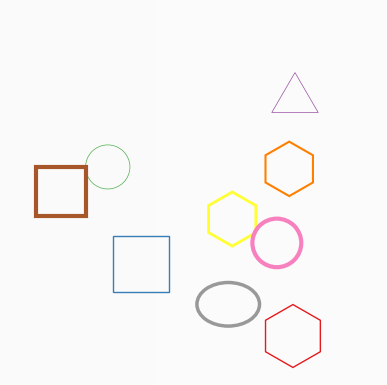[{"shape": "hexagon", "thickness": 1, "radius": 0.41, "center": [0.756, 0.127]}, {"shape": "square", "thickness": 1, "radius": 0.36, "center": [0.365, 0.315]}, {"shape": "circle", "thickness": 0.5, "radius": 0.29, "center": [0.278, 0.566]}, {"shape": "triangle", "thickness": 0.5, "radius": 0.35, "center": [0.761, 0.742]}, {"shape": "hexagon", "thickness": 1.5, "radius": 0.35, "center": [0.746, 0.561]}, {"shape": "hexagon", "thickness": 2, "radius": 0.35, "center": [0.599, 0.431]}, {"shape": "square", "thickness": 3, "radius": 0.32, "center": [0.158, 0.503]}, {"shape": "circle", "thickness": 3, "radius": 0.32, "center": [0.714, 0.369]}, {"shape": "oval", "thickness": 2.5, "radius": 0.4, "center": [0.589, 0.21]}]